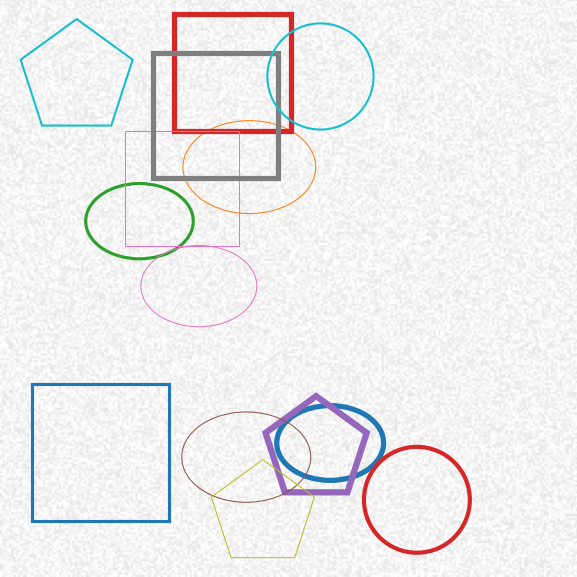[{"shape": "square", "thickness": 1.5, "radius": 0.59, "center": [0.174, 0.215]}, {"shape": "oval", "thickness": 2.5, "radius": 0.46, "center": [0.572, 0.232]}, {"shape": "oval", "thickness": 0.5, "radius": 0.57, "center": [0.432, 0.71]}, {"shape": "oval", "thickness": 1.5, "radius": 0.47, "center": [0.242, 0.616]}, {"shape": "square", "thickness": 2.5, "radius": 0.51, "center": [0.403, 0.874]}, {"shape": "circle", "thickness": 2, "radius": 0.46, "center": [0.722, 0.134]}, {"shape": "pentagon", "thickness": 3, "radius": 0.46, "center": [0.547, 0.221]}, {"shape": "oval", "thickness": 0.5, "radius": 0.56, "center": [0.426, 0.208]}, {"shape": "square", "thickness": 0.5, "radius": 0.5, "center": [0.315, 0.673]}, {"shape": "oval", "thickness": 0.5, "radius": 0.5, "center": [0.344, 0.504]}, {"shape": "square", "thickness": 2.5, "radius": 0.54, "center": [0.373, 0.8]}, {"shape": "pentagon", "thickness": 0.5, "radius": 0.47, "center": [0.455, 0.109]}, {"shape": "pentagon", "thickness": 1, "radius": 0.51, "center": [0.133, 0.864]}, {"shape": "circle", "thickness": 1, "radius": 0.46, "center": [0.555, 0.867]}]